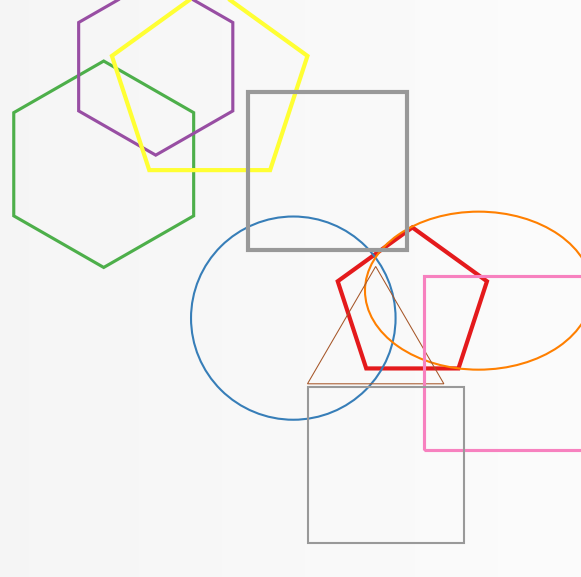[{"shape": "pentagon", "thickness": 2, "radius": 0.67, "center": [0.709, 0.47]}, {"shape": "circle", "thickness": 1, "radius": 0.88, "center": [0.505, 0.448]}, {"shape": "hexagon", "thickness": 1.5, "radius": 0.89, "center": [0.178, 0.715]}, {"shape": "hexagon", "thickness": 1.5, "radius": 0.77, "center": [0.268, 0.884]}, {"shape": "oval", "thickness": 1, "radius": 0.98, "center": [0.823, 0.496]}, {"shape": "pentagon", "thickness": 2, "radius": 0.88, "center": [0.361, 0.848]}, {"shape": "triangle", "thickness": 0.5, "radius": 0.68, "center": [0.646, 0.402]}, {"shape": "square", "thickness": 1.5, "radius": 0.75, "center": [0.879, 0.371]}, {"shape": "square", "thickness": 2, "radius": 0.69, "center": [0.563, 0.703]}, {"shape": "square", "thickness": 1, "radius": 0.67, "center": [0.664, 0.194]}]